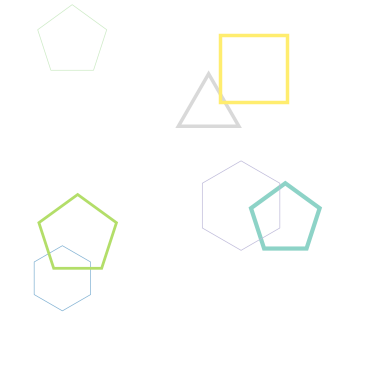[{"shape": "pentagon", "thickness": 3, "radius": 0.47, "center": [0.741, 0.43]}, {"shape": "hexagon", "thickness": 0.5, "radius": 0.58, "center": [0.626, 0.466]}, {"shape": "hexagon", "thickness": 0.5, "radius": 0.42, "center": [0.162, 0.277]}, {"shape": "pentagon", "thickness": 2, "radius": 0.53, "center": [0.202, 0.389]}, {"shape": "triangle", "thickness": 2.5, "radius": 0.45, "center": [0.542, 0.717]}, {"shape": "pentagon", "thickness": 0.5, "radius": 0.47, "center": [0.188, 0.894]}, {"shape": "square", "thickness": 2.5, "radius": 0.43, "center": [0.658, 0.823]}]